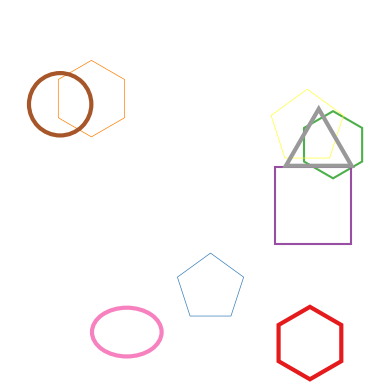[{"shape": "hexagon", "thickness": 3, "radius": 0.47, "center": [0.805, 0.109]}, {"shape": "pentagon", "thickness": 0.5, "radius": 0.45, "center": [0.547, 0.252]}, {"shape": "hexagon", "thickness": 1.5, "radius": 0.44, "center": [0.865, 0.624]}, {"shape": "square", "thickness": 1.5, "radius": 0.5, "center": [0.813, 0.466]}, {"shape": "hexagon", "thickness": 0.5, "radius": 0.5, "center": [0.237, 0.744]}, {"shape": "pentagon", "thickness": 0.5, "radius": 0.49, "center": [0.798, 0.669]}, {"shape": "circle", "thickness": 3, "radius": 0.41, "center": [0.156, 0.729]}, {"shape": "oval", "thickness": 3, "radius": 0.45, "center": [0.329, 0.137]}, {"shape": "triangle", "thickness": 3, "radius": 0.49, "center": [0.828, 0.619]}]